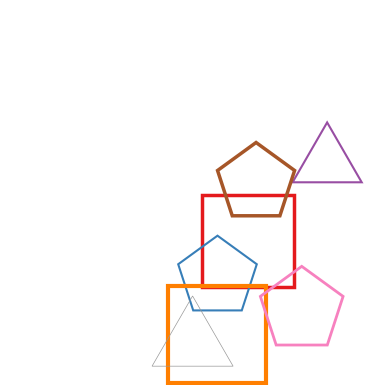[{"shape": "square", "thickness": 2.5, "radius": 0.6, "center": [0.645, 0.373]}, {"shape": "pentagon", "thickness": 1.5, "radius": 0.54, "center": [0.565, 0.281]}, {"shape": "triangle", "thickness": 1.5, "radius": 0.52, "center": [0.85, 0.578]}, {"shape": "square", "thickness": 3, "radius": 0.64, "center": [0.563, 0.131]}, {"shape": "pentagon", "thickness": 2.5, "radius": 0.53, "center": [0.665, 0.525]}, {"shape": "pentagon", "thickness": 2, "radius": 0.56, "center": [0.784, 0.195]}, {"shape": "triangle", "thickness": 0.5, "radius": 0.61, "center": [0.5, 0.11]}]